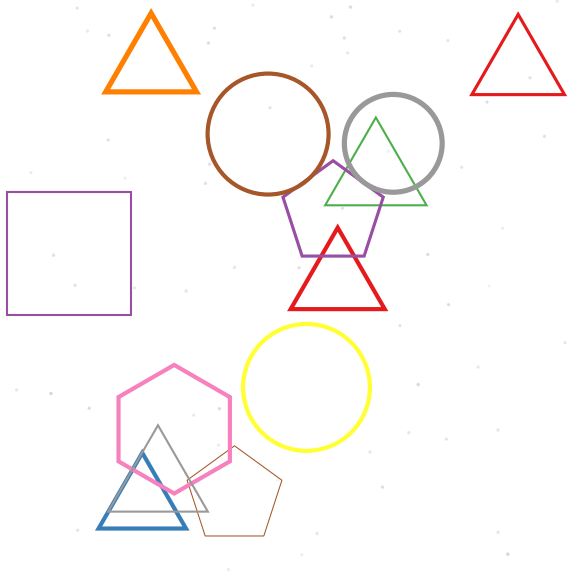[{"shape": "triangle", "thickness": 2, "radius": 0.47, "center": [0.585, 0.511]}, {"shape": "triangle", "thickness": 1.5, "radius": 0.46, "center": [0.897, 0.882]}, {"shape": "triangle", "thickness": 2, "radius": 0.44, "center": [0.246, 0.128]}, {"shape": "triangle", "thickness": 1, "radius": 0.51, "center": [0.651, 0.694]}, {"shape": "square", "thickness": 1, "radius": 0.54, "center": [0.12, 0.56]}, {"shape": "pentagon", "thickness": 1.5, "radius": 0.46, "center": [0.577, 0.63]}, {"shape": "triangle", "thickness": 2.5, "radius": 0.45, "center": [0.262, 0.885]}, {"shape": "circle", "thickness": 2, "radius": 0.55, "center": [0.531, 0.328]}, {"shape": "circle", "thickness": 2, "radius": 0.52, "center": [0.464, 0.767]}, {"shape": "pentagon", "thickness": 0.5, "radius": 0.43, "center": [0.406, 0.141]}, {"shape": "hexagon", "thickness": 2, "radius": 0.56, "center": [0.302, 0.256]}, {"shape": "circle", "thickness": 2.5, "radius": 0.42, "center": [0.681, 0.751]}, {"shape": "triangle", "thickness": 1, "radius": 0.5, "center": [0.274, 0.163]}]